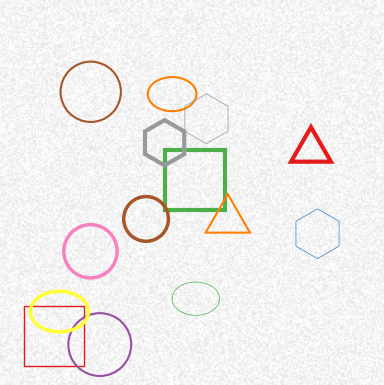[{"shape": "square", "thickness": 1, "radius": 0.39, "center": [0.141, 0.127]}, {"shape": "triangle", "thickness": 3, "radius": 0.3, "center": [0.808, 0.61]}, {"shape": "hexagon", "thickness": 0.5, "radius": 0.32, "center": [0.825, 0.393]}, {"shape": "oval", "thickness": 0.5, "radius": 0.31, "center": [0.509, 0.224]}, {"shape": "square", "thickness": 3, "radius": 0.39, "center": [0.507, 0.533]}, {"shape": "circle", "thickness": 1.5, "radius": 0.41, "center": [0.259, 0.105]}, {"shape": "oval", "thickness": 1.5, "radius": 0.32, "center": [0.447, 0.755]}, {"shape": "triangle", "thickness": 1.5, "radius": 0.33, "center": [0.592, 0.429]}, {"shape": "oval", "thickness": 2.5, "radius": 0.38, "center": [0.154, 0.191]}, {"shape": "circle", "thickness": 1.5, "radius": 0.39, "center": [0.236, 0.762]}, {"shape": "circle", "thickness": 2.5, "radius": 0.29, "center": [0.379, 0.431]}, {"shape": "circle", "thickness": 2.5, "radius": 0.35, "center": [0.235, 0.347]}, {"shape": "hexagon", "thickness": 0.5, "radius": 0.32, "center": [0.536, 0.692]}, {"shape": "hexagon", "thickness": 3, "radius": 0.29, "center": [0.428, 0.629]}]